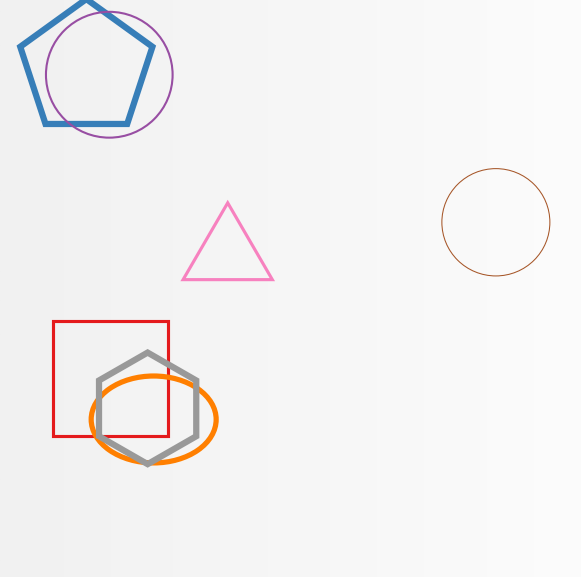[{"shape": "square", "thickness": 1.5, "radius": 0.5, "center": [0.19, 0.344]}, {"shape": "pentagon", "thickness": 3, "radius": 0.6, "center": [0.149, 0.881]}, {"shape": "circle", "thickness": 1, "radius": 0.54, "center": [0.188, 0.87]}, {"shape": "oval", "thickness": 2.5, "radius": 0.54, "center": [0.264, 0.273]}, {"shape": "circle", "thickness": 0.5, "radius": 0.46, "center": [0.853, 0.614]}, {"shape": "triangle", "thickness": 1.5, "radius": 0.44, "center": [0.392, 0.559]}, {"shape": "hexagon", "thickness": 3, "radius": 0.48, "center": [0.254, 0.292]}]